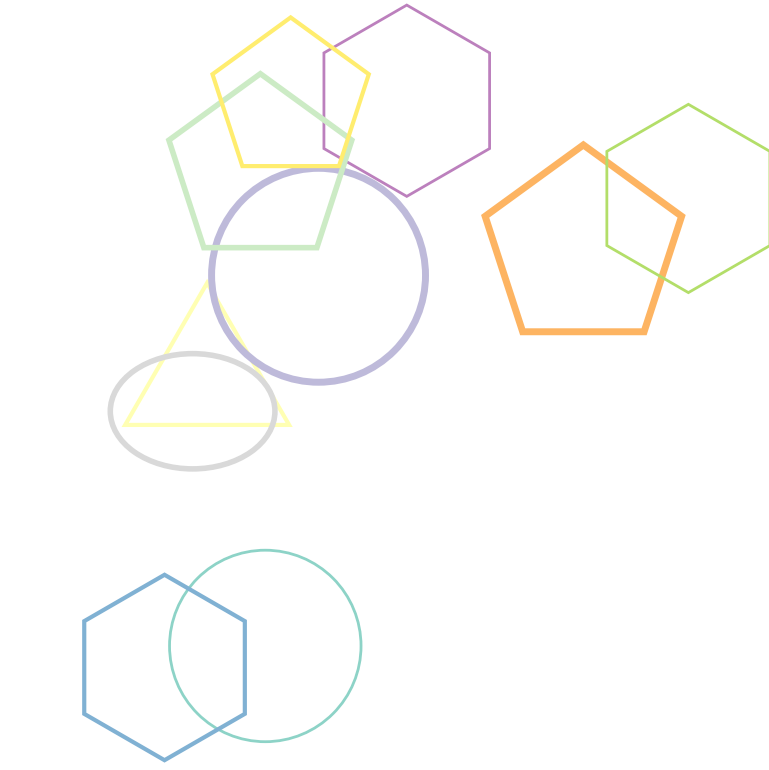[{"shape": "circle", "thickness": 1, "radius": 0.62, "center": [0.345, 0.161]}, {"shape": "triangle", "thickness": 1.5, "radius": 0.61, "center": [0.269, 0.51]}, {"shape": "circle", "thickness": 2.5, "radius": 0.69, "center": [0.414, 0.643]}, {"shape": "hexagon", "thickness": 1.5, "radius": 0.6, "center": [0.214, 0.133]}, {"shape": "pentagon", "thickness": 2.5, "radius": 0.67, "center": [0.758, 0.678]}, {"shape": "hexagon", "thickness": 1, "radius": 0.61, "center": [0.894, 0.742]}, {"shape": "oval", "thickness": 2, "radius": 0.53, "center": [0.25, 0.466]}, {"shape": "hexagon", "thickness": 1, "radius": 0.62, "center": [0.528, 0.869]}, {"shape": "pentagon", "thickness": 2, "radius": 0.62, "center": [0.338, 0.779]}, {"shape": "pentagon", "thickness": 1.5, "radius": 0.53, "center": [0.377, 0.871]}]